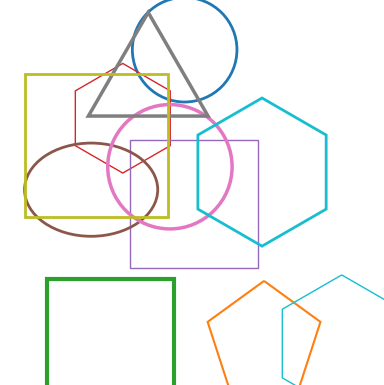[{"shape": "circle", "thickness": 2, "radius": 0.68, "center": [0.48, 0.871]}, {"shape": "pentagon", "thickness": 1.5, "radius": 0.77, "center": [0.686, 0.116]}, {"shape": "square", "thickness": 3, "radius": 0.82, "center": [0.287, 0.111]}, {"shape": "hexagon", "thickness": 1, "radius": 0.71, "center": [0.319, 0.693]}, {"shape": "square", "thickness": 1, "radius": 0.83, "center": [0.504, 0.47]}, {"shape": "oval", "thickness": 2, "radius": 0.86, "center": [0.237, 0.507]}, {"shape": "circle", "thickness": 2.5, "radius": 0.81, "center": [0.441, 0.567]}, {"shape": "triangle", "thickness": 2.5, "radius": 0.9, "center": [0.385, 0.788]}, {"shape": "square", "thickness": 2, "radius": 0.93, "center": [0.251, 0.622]}, {"shape": "hexagon", "thickness": 1, "radius": 0.89, "center": [0.888, 0.108]}, {"shape": "hexagon", "thickness": 2, "radius": 0.96, "center": [0.681, 0.553]}]